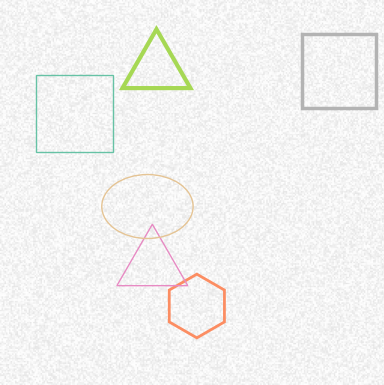[{"shape": "square", "thickness": 1, "radius": 0.5, "center": [0.193, 0.705]}, {"shape": "hexagon", "thickness": 2, "radius": 0.41, "center": [0.511, 0.205]}, {"shape": "triangle", "thickness": 1, "radius": 0.53, "center": [0.396, 0.311]}, {"shape": "triangle", "thickness": 3, "radius": 0.51, "center": [0.406, 0.822]}, {"shape": "oval", "thickness": 1, "radius": 0.59, "center": [0.383, 0.464]}, {"shape": "square", "thickness": 2.5, "radius": 0.48, "center": [0.88, 0.817]}]